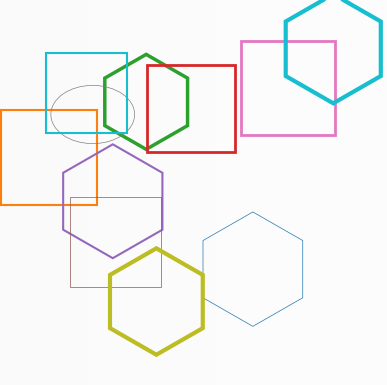[{"shape": "hexagon", "thickness": 0.5, "radius": 0.74, "center": [0.653, 0.301]}, {"shape": "square", "thickness": 1.5, "radius": 0.62, "center": [0.127, 0.59]}, {"shape": "hexagon", "thickness": 2.5, "radius": 0.62, "center": [0.377, 0.735]}, {"shape": "square", "thickness": 2, "radius": 0.56, "center": [0.492, 0.718]}, {"shape": "hexagon", "thickness": 1.5, "radius": 0.74, "center": [0.291, 0.477]}, {"shape": "square", "thickness": 0.5, "radius": 0.58, "center": [0.298, 0.371]}, {"shape": "square", "thickness": 2, "radius": 0.61, "center": [0.744, 0.771]}, {"shape": "oval", "thickness": 0.5, "radius": 0.54, "center": [0.239, 0.703]}, {"shape": "hexagon", "thickness": 3, "radius": 0.69, "center": [0.404, 0.217]}, {"shape": "hexagon", "thickness": 3, "radius": 0.71, "center": [0.86, 0.873]}, {"shape": "square", "thickness": 1.5, "radius": 0.52, "center": [0.223, 0.759]}]